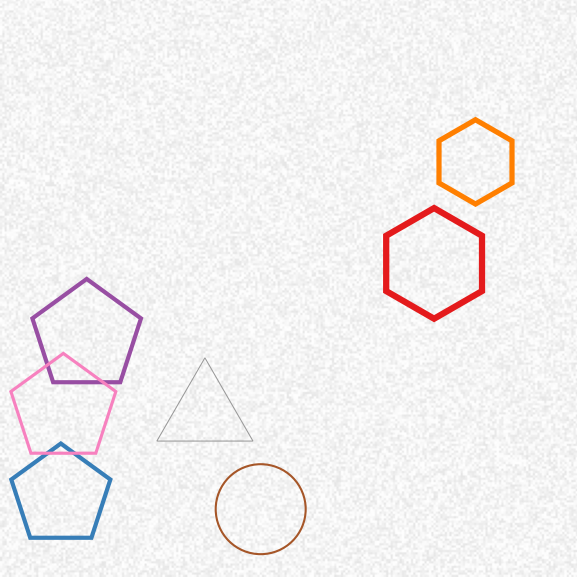[{"shape": "hexagon", "thickness": 3, "radius": 0.48, "center": [0.752, 0.543]}, {"shape": "pentagon", "thickness": 2, "radius": 0.45, "center": [0.105, 0.141]}, {"shape": "pentagon", "thickness": 2, "radius": 0.49, "center": [0.15, 0.417]}, {"shape": "hexagon", "thickness": 2.5, "radius": 0.36, "center": [0.823, 0.719]}, {"shape": "circle", "thickness": 1, "radius": 0.39, "center": [0.451, 0.117]}, {"shape": "pentagon", "thickness": 1.5, "radius": 0.48, "center": [0.11, 0.292]}, {"shape": "triangle", "thickness": 0.5, "radius": 0.48, "center": [0.355, 0.283]}]